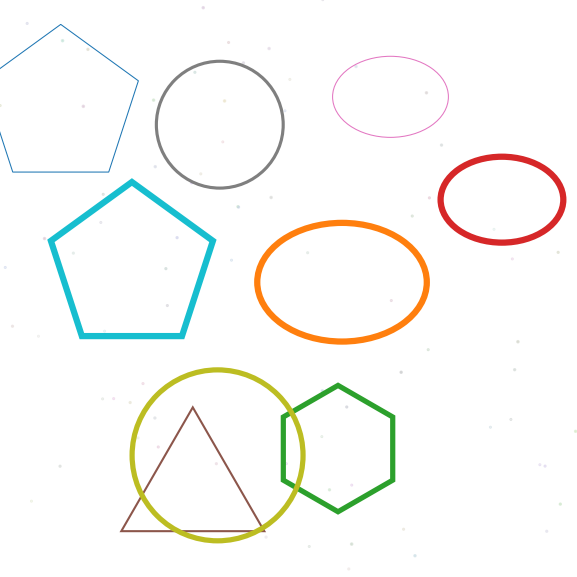[{"shape": "pentagon", "thickness": 0.5, "radius": 0.71, "center": [0.105, 0.816]}, {"shape": "oval", "thickness": 3, "radius": 0.73, "center": [0.592, 0.51]}, {"shape": "hexagon", "thickness": 2.5, "radius": 0.55, "center": [0.585, 0.222]}, {"shape": "oval", "thickness": 3, "radius": 0.53, "center": [0.869, 0.653]}, {"shape": "triangle", "thickness": 1, "radius": 0.71, "center": [0.334, 0.151]}, {"shape": "oval", "thickness": 0.5, "radius": 0.5, "center": [0.676, 0.831]}, {"shape": "circle", "thickness": 1.5, "radius": 0.55, "center": [0.381, 0.783]}, {"shape": "circle", "thickness": 2.5, "radius": 0.74, "center": [0.377, 0.211]}, {"shape": "pentagon", "thickness": 3, "radius": 0.74, "center": [0.228, 0.536]}]